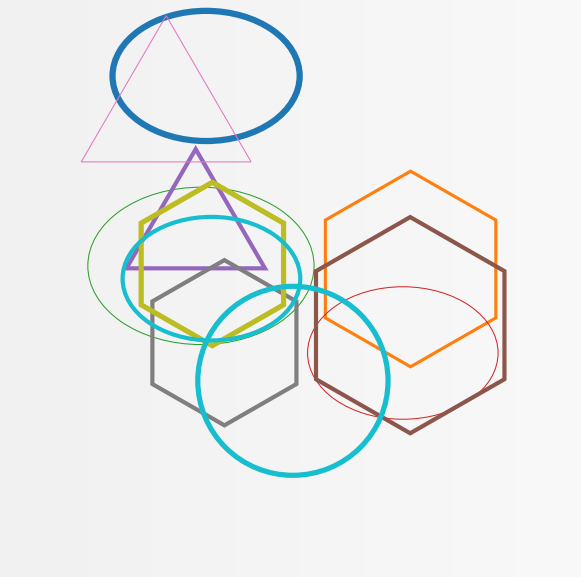[{"shape": "oval", "thickness": 3, "radius": 0.8, "center": [0.355, 0.868]}, {"shape": "hexagon", "thickness": 1.5, "radius": 0.85, "center": [0.706, 0.533]}, {"shape": "oval", "thickness": 0.5, "radius": 0.97, "center": [0.346, 0.539]}, {"shape": "oval", "thickness": 0.5, "radius": 0.82, "center": [0.693, 0.388]}, {"shape": "triangle", "thickness": 2, "radius": 0.69, "center": [0.337, 0.603]}, {"shape": "hexagon", "thickness": 2, "radius": 0.94, "center": [0.706, 0.436]}, {"shape": "triangle", "thickness": 0.5, "radius": 0.84, "center": [0.286, 0.803]}, {"shape": "hexagon", "thickness": 2, "radius": 0.72, "center": [0.386, 0.406]}, {"shape": "hexagon", "thickness": 2.5, "radius": 0.71, "center": [0.365, 0.542]}, {"shape": "circle", "thickness": 2.5, "radius": 0.82, "center": [0.504, 0.34]}, {"shape": "oval", "thickness": 2, "radius": 0.76, "center": [0.364, 0.517]}]